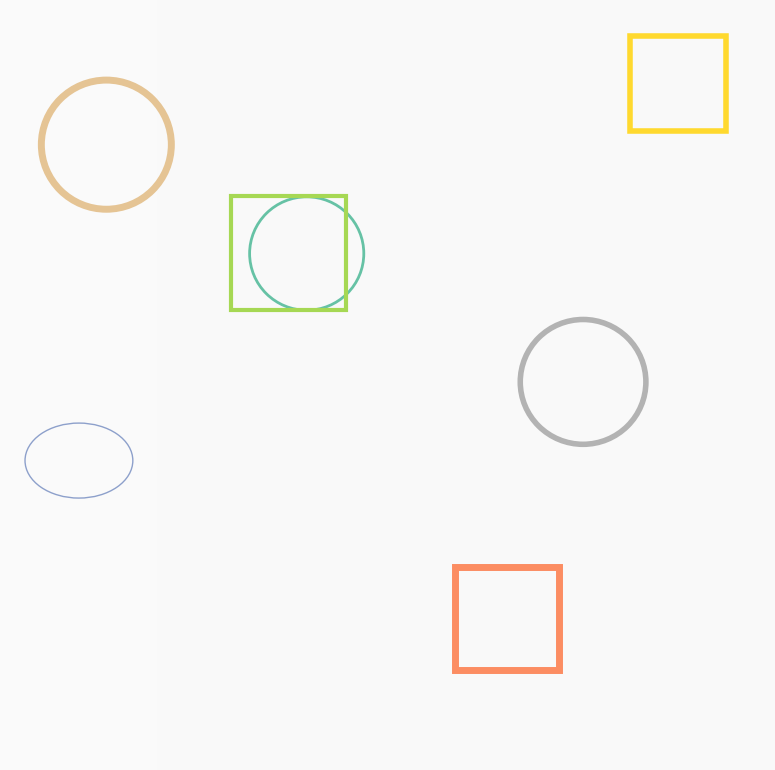[{"shape": "circle", "thickness": 1, "radius": 0.37, "center": [0.396, 0.671]}, {"shape": "square", "thickness": 2.5, "radius": 0.33, "center": [0.654, 0.197]}, {"shape": "oval", "thickness": 0.5, "radius": 0.35, "center": [0.102, 0.402]}, {"shape": "square", "thickness": 1.5, "radius": 0.37, "center": [0.372, 0.671]}, {"shape": "square", "thickness": 2, "radius": 0.31, "center": [0.874, 0.892]}, {"shape": "circle", "thickness": 2.5, "radius": 0.42, "center": [0.137, 0.812]}, {"shape": "circle", "thickness": 2, "radius": 0.41, "center": [0.752, 0.504]}]